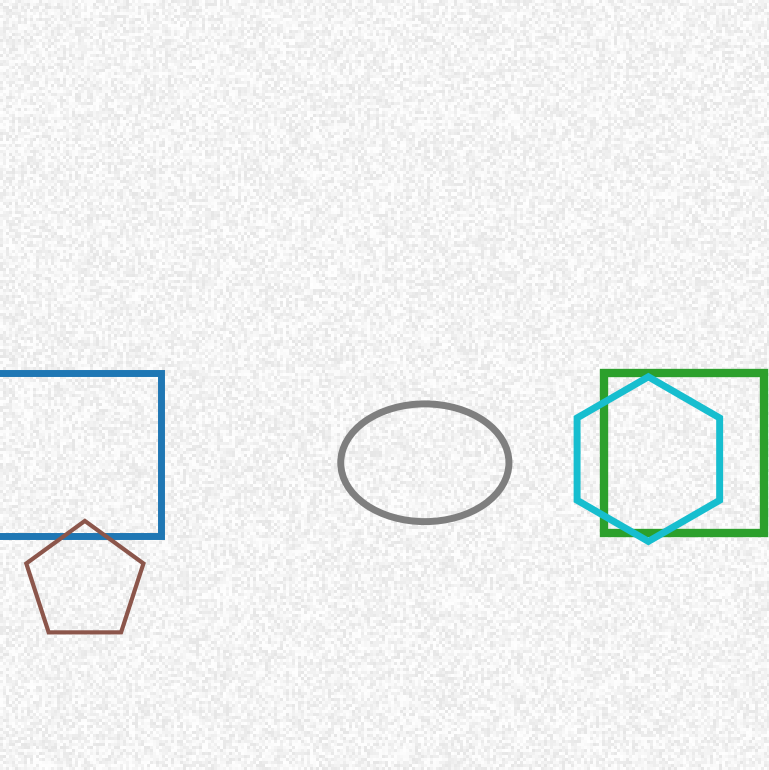[{"shape": "square", "thickness": 2.5, "radius": 0.53, "center": [0.103, 0.41]}, {"shape": "square", "thickness": 3, "radius": 0.52, "center": [0.888, 0.411]}, {"shape": "pentagon", "thickness": 1.5, "radius": 0.4, "center": [0.11, 0.243]}, {"shape": "oval", "thickness": 2.5, "radius": 0.55, "center": [0.552, 0.399]}, {"shape": "hexagon", "thickness": 2.5, "radius": 0.53, "center": [0.842, 0.404]}]